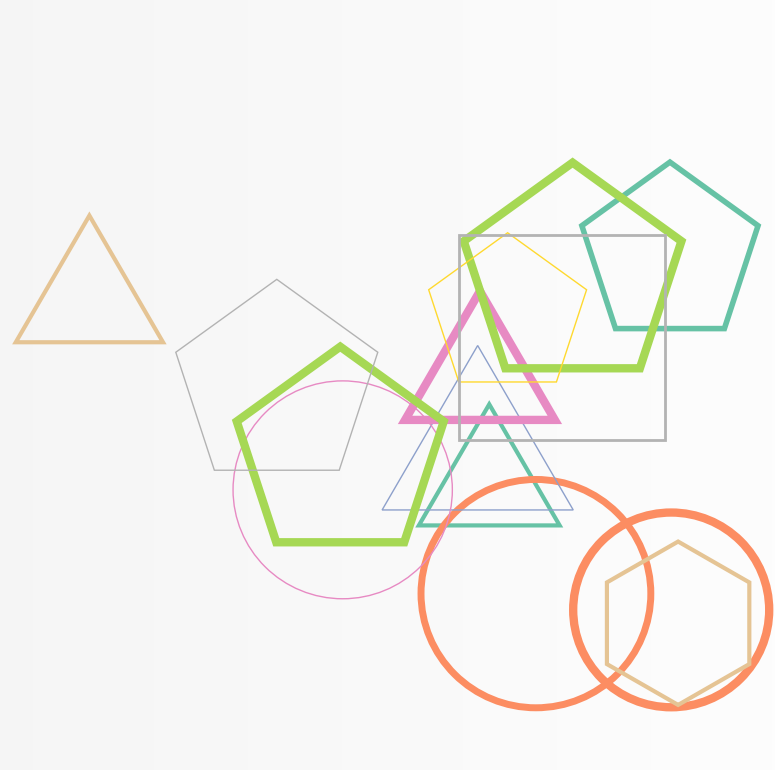[{"shape": "pentagon", "thickness": 2, "radius": 0.6, "center": [0.864, 0.67]}, {"shape": "triangle", "thickness": 1.5, "radius": 0.52, "center": [0.631, 0.37]}, {"shape": "circle", "thickness": 3, "radius": 0.63, "center": [0.866, 0.208]}, {"shape": "circle", "thickness": 2.5, "radius": 0.74, "center": [0.692, 0.229]}, {"shape": "triangle", "thickness": 0.5, "radius": 0.71, "center": [0.616, 0.409]}, {"shape": "circle", "thickness": 0.5, "radius": 0.71, "center": [0.442, 0.364]}, {"shape": "triangle", "thickness": 3, "radius": 0.56, "center": [0.619, 0.51]}, {"shape": "pentagon", "thickness": 3, "radius": 0.74, "center": [0.739, 0.641]}, {"shape": "pentagon", "thickness": 3, "radius": 0.7, "center": [0.439, 0.409]}, {"shape": "pentagon", "thickness": 0.5, "radius": 0.54, "center": [0.655, 0.591]}, {"shape": "triangle", "thickness": 1.5, "radius": 0.55, "center": [0.115, 0.61]}, {"shape": "hexagon", "thickness": 1.5, "radius": 0.53, "center": [0.875, 0.191]}, {"shape": "square", "thickness": 1, "radius": 0.67, "center": [0.725, 0.562]}, {"shape": "pentagon", "thickness": 0.5, "radius": 0.69, "center": [0.357, 0.5]}]